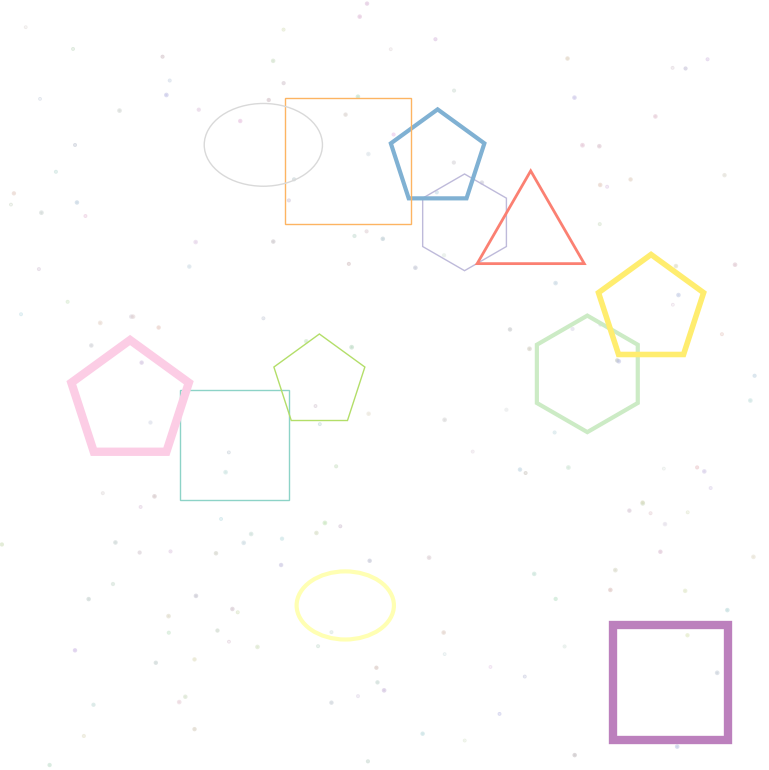[{"shape": "square", "thickness": 0.5, "radius": 0.36, "center": [0.305, 0.422]}, {"shape": "oval", "thickness": 1.5, "radius": 0.32, "center": [0.448, 0.214]}, {"shape": "hexagon", "thickness": 0.5, "radius": 0.31, "center": [0.603, 0.711]}, {"shape": "triangle", "thickness": 1, "radius": 0.4, "center": [0.689, 0.698]}, {"shape": "pentagon", "thickness": 1.5, "radius": 0.32, "center": [0.568, 0.794]}, {"shape": "square", "thickness": 0.5, "radius": 0.41, "center": [0.452, 0.791]}, {"shape": "pentagon", "thickness": 0.5, "radius": 0.31, "center": [0.415, 0.504]}, {"shape": "pentagon", "thickness": 3, "radius": 0.4, "center": [0.169, 0.478]}, {"shape": "oval", "thickness": 0.5, "radius": 0.38, "center": [0.342, 0.812]}, {"shape": "square", "thickness": 3, "radius": 0.37, "center": [0.871, 0.113]}, {"shape": "hexagon", "thickness": 1.5, "radius": 0.38, "center": [0.763, 0.514]}, {"shape": "pentagon", "thickness": 2, "radius": 0.36, "center": [0.846, 0.598]}]